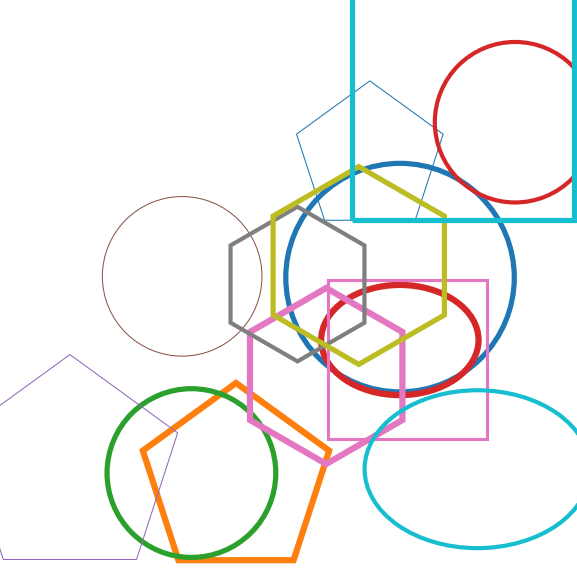[{"shape": "circle", "thickness": 2.5, "radius": 0.99, "center": [0.693, 0.518]}, {"shape": "pentagon", "thickness": 0.5, "radius": 0.67, "center": [0.64, 0.726]}, {"shape": "pentagon", "thickness": 3, "radius": 0.85, "center": [0.409, 0.166]}, {"shape": "circle", "thickness": 2.5, "radius": 0.73, "center": [0.331, 0.18]}, {"shape": "oval", "thickness": 3, "radius": 0.68, "center": [0.692, 0.41]}, {"shape": "circle", "thickness": 2, "radius": 0.69, "center": [0.892, 0.788]}, {"shape": "pentagon", "thickness": 0.5, "radius": 0.98, "center": [0.121, 0.189]}, {"shape": "circle", "thickness": 0.5, "radius": 0.69, "center": [0.315, 0.521]}, {"shape": "square", "thickness": 1.5, "radius": 0.69, "center": [0.706, 0.377]}, {"shape": "hexagon", "thickness": 3, "radius": 0.76, "center": [0.565, 0.348]}, {"shape": "hexagon", "thickness": 2, "radius": 0.67, "center": [0.515, 0.507]}, {"shape": "hexagon", "thickness": 2.5, "radius": 0.86, "center": [0.621, 0.539]}, {"shape": "square", "thickness": 2.5, "radius": 0.96, "center": [0.801, 0.811]}, {"shape": "oval", "thickness": 2, "radius": 0.98, "center": [0.827, 0.187]}]